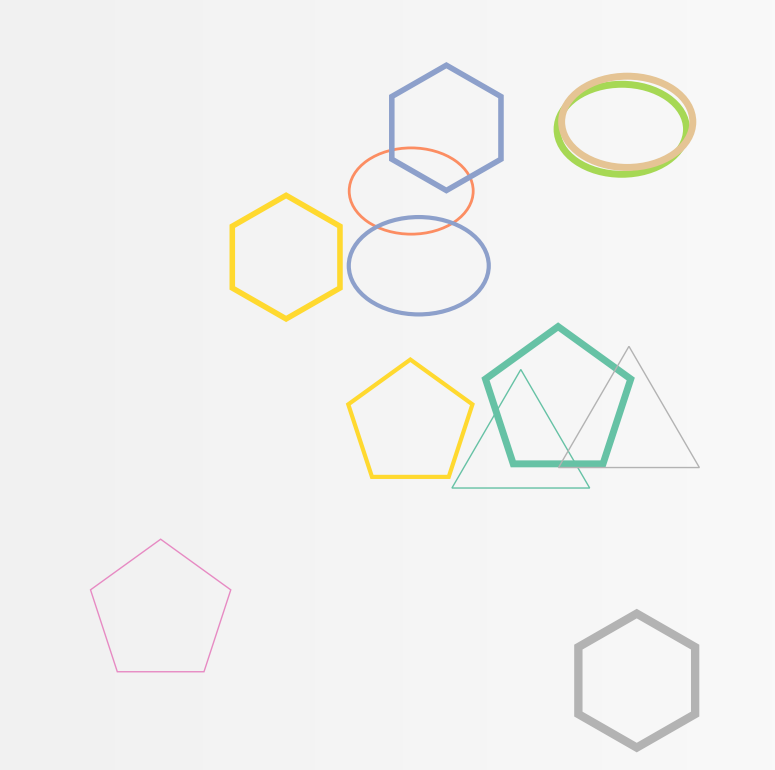[{"shape": "pentagon", "thickness": 2.5, "radius": 0.49, "center": [0.72, 0.477]}, {"shape": "triangle", "thickness": 0.5, "radius": 0.51, "center": [0.672, 0.418]}, {"shape": "oval", "thickness": 1, "radius": 0.4, "center": [0.531, 0.752]}, {"shape": "hexagon", "thickness": 2, "radius": 0.41, "center": [0.576, 0.834]}, {"shape": "oval", "thickness": 1.5, "radius": 0.45, "center": [0.54, 0.655]}, {"shape": "pentagon", "thickness": 0.5, "radius": 0.48, "center": [0.207, 0.205]}, {"shape": "oval", "thickness": 2.5, "radius": 0.42, "center": [0.802, 0.832]}, {"shape": "pentagon", "thickness": 1.5, "radius": 0.42, "center": [0.529, 0.449]}, {"shape": "hexagon", "thickness": 2, "radius": 0.4, "center": [0.369, 0.666]}, {"shape": "oval", "thickness": 2.5, "radius": 0.42, "center": [0.809, 0.842]}, {"shape": "triangle", "thickness": 0.5, "radius": 0.52, "center": [0.812, 0.445]}, {"shape": "hexagon", "thickness": 3, "radius": 0.43, "center": [0.822, 0.116]}]